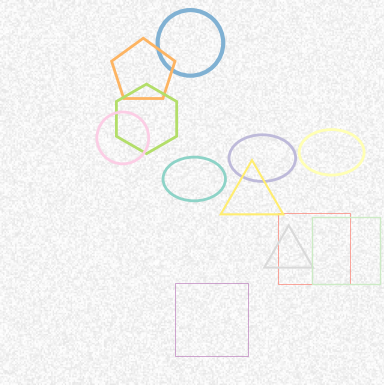[{"shape": "oval", "thickness": 2, "radius": 0.41, "center": [0.505, 0.535]}, {"shape": "oval", "thickness": 2, "radius": 0.42, "center": [0.861, 0.604]}, {"shape": "oval", "thickness": 2, "radius": 0.43, "center": [0.681, 0.589]}, {"shape": "square", "thickness": 0.5, "radius": 0.47, "center": [0.816, 0.354]}, {"shape": "circle", "thickness": 3, "radius": 0.43, "center": [0.495, 0.889]}, {"shape": "pentagon", "thickness": 2, "radius": 0.43, "center": [0.372, 0.814]}, {"shape": "hexagon", "thickness": 2, "radius": 0.45, "center": [0.381, 0.691]}, {"shape": "circle", "thickness": 2, "radius": 0.34, "center": [0.319, 0.642]}, {"shape": "triangle", "thickness": 1.5, "radius": 0.37, "center": [0.75, 0.342]}, {"shape": "square", "thickness": 0.5, "radius": 0.47, "center": [0.549, 0.171]}, {"shape": "square", "thickness": 1, "radius": 0.44, "center": [0.899, 0.349]}, {"shape": "triangle", "thickness": 1.5, "radius": 0.47, "center": [0.655, 0.49]}]